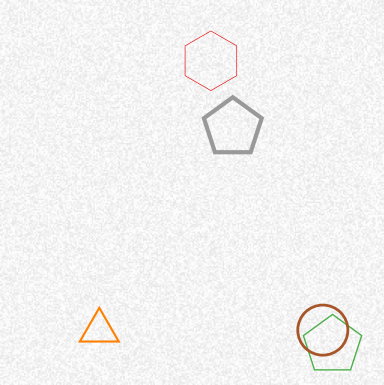[{"shape": "hexagon", "thickness": 0.5, "radius": 0.39, "center": [0.548, 0.842]}, {"shape": "pentagon", "thickness": 1, "radius": 0.4, "center": [0.864, 0.104]}, {"shape": "triangle", "thickness": 1.5, "radius": 0.29, "center": [0.258, 0.142]}, {"shape": "circle", "thickness": 2, "radius": 0.33, "center": [0.839, 0.143]}, {"shape": "pentagon", "thickness": 3, "radius": 0.39, "center": [0.605, 0.668]}]